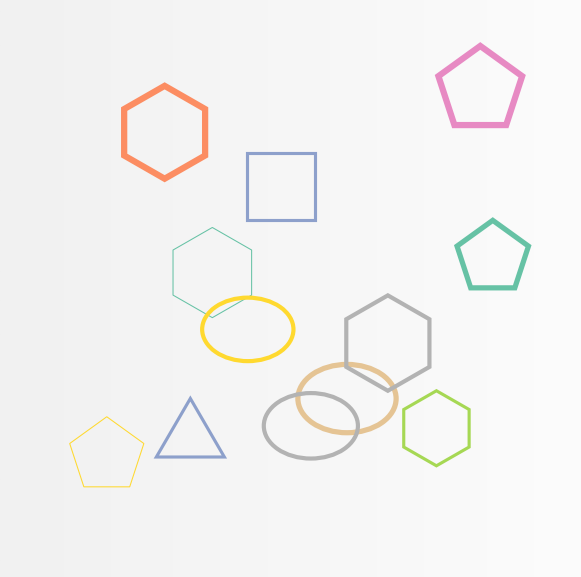[{"shape": "hexagon", "thickness": 0.5, "radius": 0.39, "center": [0.365, 0.527]}, {"shape": "pentagon", "thickness": 2.5, "radius": 0.32, "center": [0.848, 0.553]}, {"shape": "hexagon", "thickness": 3, "radius": 0.4, "center": [0.283, 0.77]}, {"shape": "triangle", "thickness": 1.5, "radius": 0.34, "center": [0.327, 0.242]}, {"shape": "square", "thickness": 1.5, "radius": 0.29, "center": [0.483, 0.677]}, {"shape": "pentagon", "thickness": 3, "radius": 0.38, "center": [0.826, 0.844]}, {"shape": "hexagon", "thickness": 1.5, "radius": 0.32, "center": [0.751, 0.258]}, {"shape": "oval", "thickness": 2, "radius": 0.39, "center": [0.426, 0.429]}, {"shape": "pentagon", "thickness": 0.5, "radius": 0.34, "center": [0.184, 0.21]}, {"shape": "oval", "thickness": 2.5, "radius": 0.42, "center": [0.597, 0.309]}, {"shape": "oval", "thickness": 2, "radius": 0.4, "center": [0.535, 0.262]}, {"shape": "hexagon", "thickness": 2, "radius": 0.41, "center": [0.667, 0.405]}]